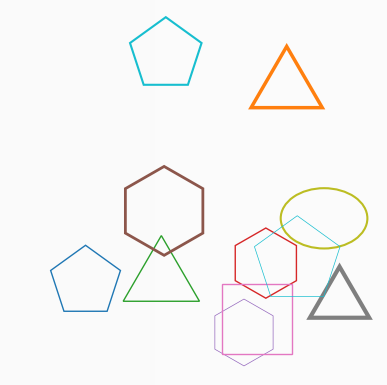[{"shape": "pentagon", "thickness": 1, "radius": 0.47, "center": [0.221, 0.268]}, {"shape": "triangle", "thickness": 2.5, "radius": 0.53, "center": [0.74, 0.773]}, {"shape": "triangle", "thickness": 1, "radius": 0.57, "center": [0.416, 0.274]}, {"shape": "hexagon", "thickness": 1, "radius": 0.46, "center": [0.686, 0.317]}, {"shape": "hexagon", "thickness": 0.5, "radius": 0.43, "center": [0.63, 0.136]}, {"shape": "hexagon", "thickness": 2, "radius": 0.58, "center": [0.424, 0.452]}, {"shape": "square", "thickness": 1, "radius": 0.45, "center": [0.664, 0.172]}, {"shape": "triangle", "thickness": 3, "radius": 0.44, "center": [0.876, 0.219]}, {"shape": "oval", "thickness": 1.5, "radius": 0.56, "center": [0.836, 0.433]}, {"shape": "pentagon", "thickness": 1.5, "radius": 0.49, "center": [0.428, 0.858]}, {"shape": "pentagon", "thickness": 0.5, "radius": 0.58, "center": [0.767, 0.323]}]